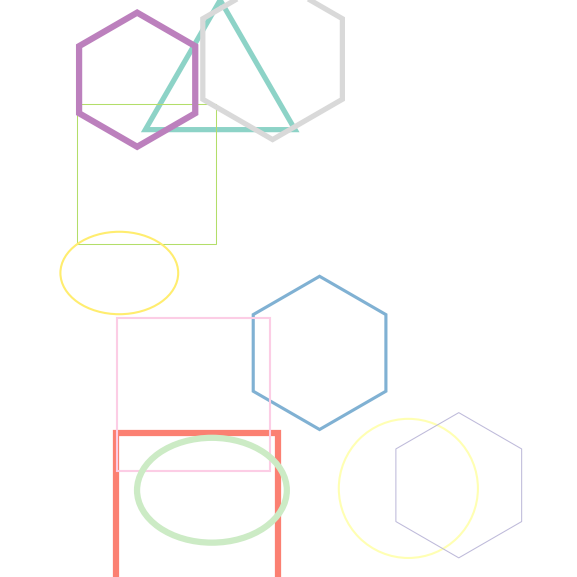[{"shape": "triangle", "thickness": 2.5, "radius": 0.75, "center": [0.381, 0.849]}, {"shape": "circle", "thickness": 1, "radius": 0.6, "center": [0.707, 0.153]}, {"shape": "hexagon", "thickness": 0.5, "radius": 0.63, "center": [0.794, 0.159]}, {"shape": "square", "thickness": 3, "radius": 0.7, "center": [0.341, 0.109]}, {"shape": "hexagon", "thickness": 1.5, "radius": 0.66, "center": [0.553, 0.388]}, {"shape": "square", "thickness": 0.5, "radius": 0.6, "center": [0.253, 0.698]}, {"shape": "square", "thickness": 1, "radius": 0.66, "center": [0.335, 0.316]}, {"shape": "hexagon", "thickness": 2.5, "radius": 0.7, "center": [0.472, 0.897]}, {"shape": "hexagon", "thickness": 3, "radius": 0.58, "center": [0.238, 0.861]}, {"shape": "oval", "thickness": 3, "radius": 0.65, "center": [0.367, 0.15]}, {"shape": "oval", "thickness": 1, "radius": 0.51, "center": [0.207, 0.526]}]